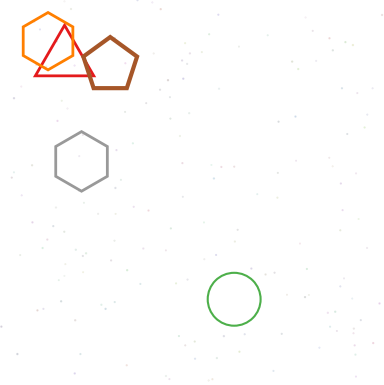[{"shape": "triangle", "thickness": 2, "radius": 0.44, "center": [0.168, 0.847]}, {"shape": "circle", "thickness": 1.5, "radius": 0.34, "center": [0.608, 0.223]}, {"shape": "hexagon", "thickness": 2, "radius": 0.37, "center": [0.125, 0.893]}, {"shape": "pentagon", "thickness": 3, "radius": 0.37, "center": [0.286, 0.83]}, {"shape": "hexagon", "thickness": 2, "radius": 0.39, "center": [0.212, 0.581]}]